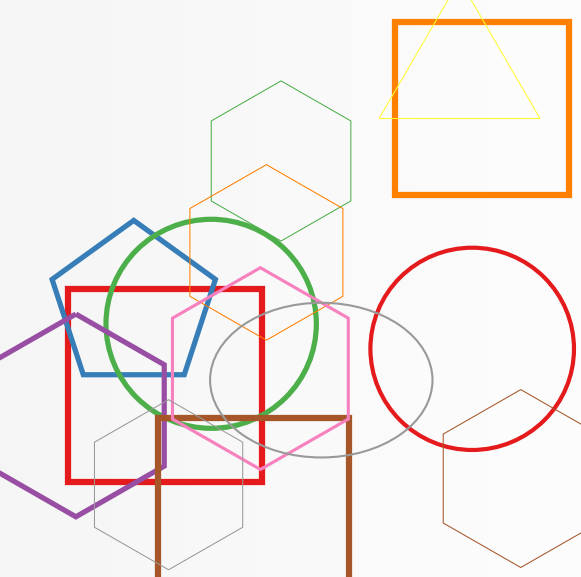[{"shape": "circle", "thickness": 2, "radius": 0.88, "center": [0.812, 0.395]}, {"shape": "square", "thickness": 3, "radius": 0.84, "center": [0.283, 0.332]}, {"shape": "pentagon", "thickness": 2.5, "radius": 0.74, "center": [0.23, 0.47]}, {"shape": "hexagon", "thickness": 0.5, "radius": 0.69, "center": [0.484, 0.72]}, {"shape": "circle", "thickness": 2.5, "radius": 0.9, "center": [0.363, 0.438]}, {"shape": "hexagon", "thickness": 2.5, "radius": 0.88, "center": [0.131, 0.28]}, {"shape": "hexagon", "thickness": 0.5, "radius": 0.76, "center": [0.458, 0.562]}, {"shape": "square", "thickness": 3, "radius": 0.75, "center": [0.829, 0.811]}, {"shape": "triangle", "thickness": 0.5, "radius": 0.8, "center": [0.791, 0.874]}, {"shape": "square", "thickness": 3, "radius": 0.82, "center": [0.436, 0.11]}, {"shape": "hexagon", "thickness": 0.5, "radius": 0.77, "center": [0.896, 0.17]}, {"shape": "hexagon", "thickness": 1.5, "radius": 0.87, "center": [0.448, 0.361]}, {"shape": "oval", "thickness": 1, "radius": 0.96, "center": [0.553, 0.341]}, {"shape": "hexagon", "thickness": 0.5, "radius": 0.74, "center": [0.29, 0.16]}]